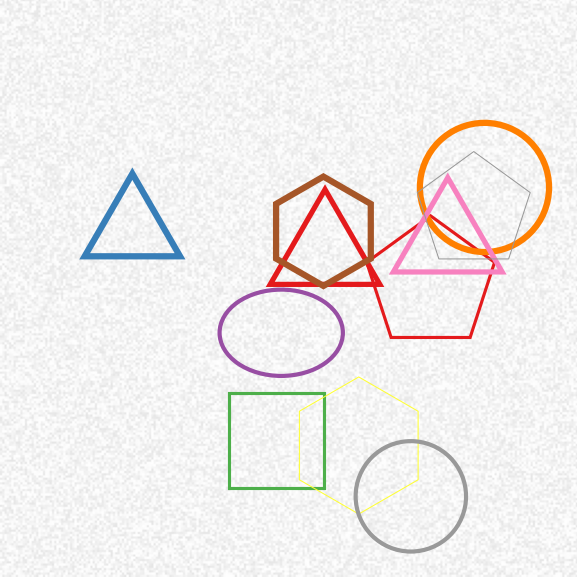[{"shape": "triangle", "thickness": 2.5, "radius": 0.55, "center": [0.563, 0.561]}, {"shape": "pentagon", "thickness": 1.5, "radius": 0.58, "center": [0.746, 0.509]}, {"shape": "triangle", "thickness": 3, "radius": 0.48, "center": [0.229, 0.603]}, {"shape": "square", "thickness": 1.5, "radius": 0.41, "center": [0.478, 0.237]}, {"shape": "oval", "thickness": 2, "radius": 0.53, "center": [0.487, 0.423]}, {"shape": "circle", "thickness": 3, "radius": 0.56, "center": [0.839, 0.675]}, {"shape": "hexagon", "thickness": 0.5, "radius": 0.59, "center": [0.621, 0.228]}, {"shape": "hexagon", "thickness": 3, "radius": 0.47, "center": [0.56, 0.599]}, {"shape": "triangle", "thickness": 2.5, "radius": 0.54, "center": [0.775, 0.583]}, {"shape": "circle", "thickness": 2, "radius": 0.48, "center": [0.711, 0.14]}, {"shape": "pentagon", "thickness": 0.5, "radius": 0.51, "center": [0.82, 0.634]}]